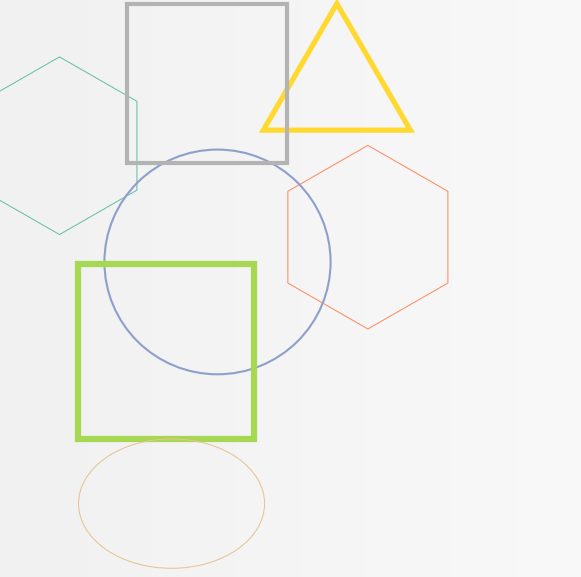[{"shape": "hexagon", "thickness": 0.5, "radius": 0.77, "center": [0.102, 0.747]}, {"shape": "hexagon", "thickness": 0.5, "radius": 0.79, "center": [0.633, 0.588]}, {"shape": "circle", "thickness": 1, "radius": 0.97, "center": [0.374, 0.546]}, {"shape": "square", "thickness": 3, "radius": 0.76, "center": [0.286, 0.391]}, {"shape": "triangle", "thickness": 2.5, "radius": 0.73, "center": [0.58, 0.847]}, {"shape": "oval", "thickness": 0.5, "radius": 0.8, "center": [0.295, 0.127]}, {"shape": "square", "thickness": 2, "radius": 0.69, "center": [0.356, 0.855]}]